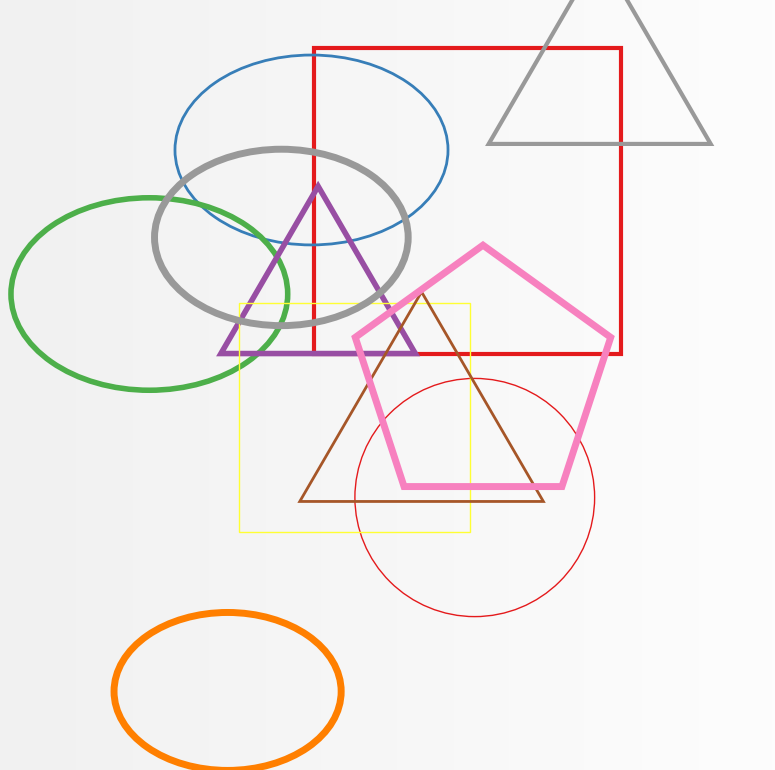[{"shape": "square", "thickness": 1.5, "radius": 0.99, "center": [0.603, 0.739]}, {"shape": "circle", "thickness": 0.5, "radius": 0.77, "center": [0.613, 0.354]}, {"shape": "oval", "thickness": 1, "radius": 0.88, "center": [0.402, 0.805]}, {"shape": "oval", "thickness": 2, "radius": 0.89, "center": [0.193, 0.618]}, {"shape": "triangle", "thickness": 2, "radius": 0.72, "center": [0.41, 0.613]}, {"shape": "oval", "thickness": 2.5, "radius": 0.73, "center": [0.294, 0.102]}, {"shape": "square", "thickness": 0.5, "radius": 0.74, "center": [0.458, 0.458]}, {"shape": "triangle", "thickness": 1, "radius": 0.91, "center": [0.544, 0.439]}, {"shape": "pentagon", "thickness": 2.5, "radius": 0.87, "center": [0.623, 0.508]}, {"shape": "oval", "thickness": 2.5, "radius": 0.82, "center": [0.363, 0.692]}, {"shape": "triangle", "thickness": 1.5, "radius": 0.83, "center": [0.774, 0.896]}]